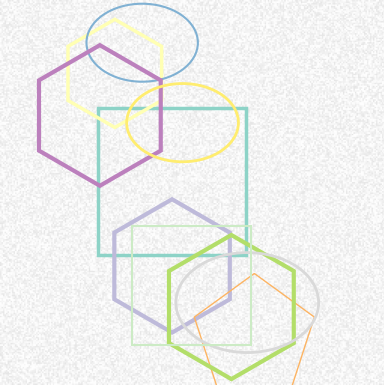[{"shape": "square", "thickness": 2.5, "radius": 0.96, "center": [0.447, 0.528]}, {"shape": "hexagon", "thickness": 2.5, "radius": 0.7, "center": [0.298, 0.809]}, {"shape": "hexagon", "thickness": 3, "radius": 0.87, "center": [0.447, 0.309]}, {"shape": "oval", "thickness": 1.5, "radius": 0.72, "center": [0.369, 0.889]}, {"shape": "pentagon", "thickness": 1, "radius": 0.82, "center": [0.661, 0.126]}, {"shape": "hexagon", "thickness": 3, "radius": 0.94, "center": [0.601, 0.202]}, {"shape": "oval", "thickness": 2, "radius": 0.93, "center": [0.642, 0.214]}, {"shape": "hexagon", "thickness": 3, "radius": 0.91, "center": [0.259, 0.7]}, {"shape": "square", "thickness": 1.5, "radius": 0.77, "center": [0.498, 0.257]}, {"shape": "oval", "thickness": 2, "radius": 0.73, "center": [0.474, 0.681]}]